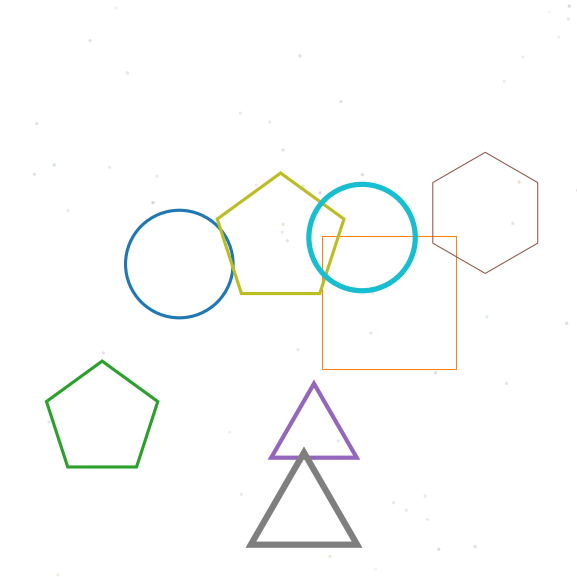[{"shape": "circle", "thickness": 1.5, "radius": 0.47, "center": [0.31, 0.542]}, {"shape": "square", "thickness": 0.5, "radius": 0.58, "center": [0.674, 0.475]}, {"shape": "pentagon", "thickness": 1.5, "radius": 0.51, "center": [0.177, 0.272]}, {"shape": "triangle", "thickness": 2, "radius": 0.43, "center": [0.544, 0.249]}, {"shape": "hexagon", "thickness": 0.5, "radius": 0.52, "center": [0.84, 0.631]}, {"shape": "triangle", "thickness": 3, "radius": 0.53, "center": [0.526, 0.109]}, {"shape": "pentagon", "thickness": 1.5, "radius": 0.58, "center": [0.486, 0.584]}, {"shape": "circle", "thickness": 2.5, "radius": 0.46, "center": [0.627, 0.588]}]